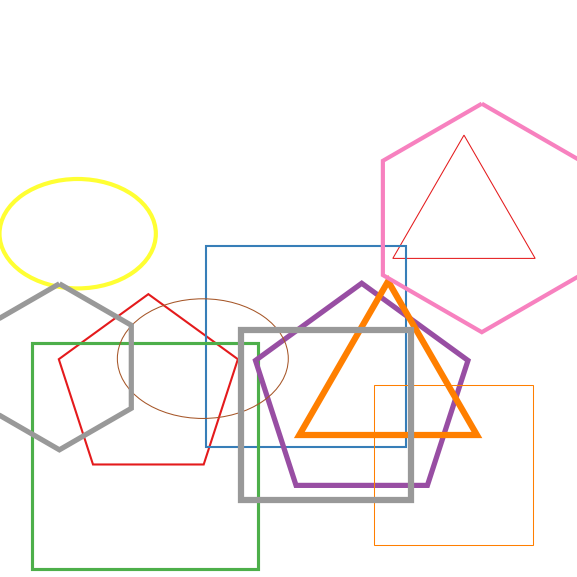[{"shape": "pentagon", "thickness": 1, "radius": 0.82, "center": [0.257, 0.327]}, {"shape": "triangle", "thickness": 0.5, "radius": 0.71, "center": [0.803, 0.623]}, {"shape": "square", "thickness": 1, "radius": 0.87, "center": [0.53, 0.399]}, {"shape": "square", "thickness": 1.5, "radius": 0.98, "center": [0.25, 0.21]}, {"shape": "pentagon", "thickness": 2.5, "radius": 0.97, "center": [0.626, 0.315]}, {"shape": "square", "thickness": 0.5, "radius": 0.69, "center": [0.785, 0.194]}, {"shape": "triangle", "thickness": 3, "radius": 0.89, "center": [0.672, 0.335]}, {"shape": "oval", "thickness": 2, "radius": 0.68, "center": [0.135, 0.594]}, {"shape": "oval", "thickness": 0.5, "radius": 0.74, "center": [0.351, 0.378]}, {"shape": "hexagon", "thickness": 2, "radius": 0.99, "center": [0.834, 0.622]}, {"shape": "square", "thickness": 3, "radius": 0.74, "center": [0.565, 0.281]}, {"shape": "hexagon", "thickness": 2.5, "radius": 0.72, "center": [0.103, 0.364]}]